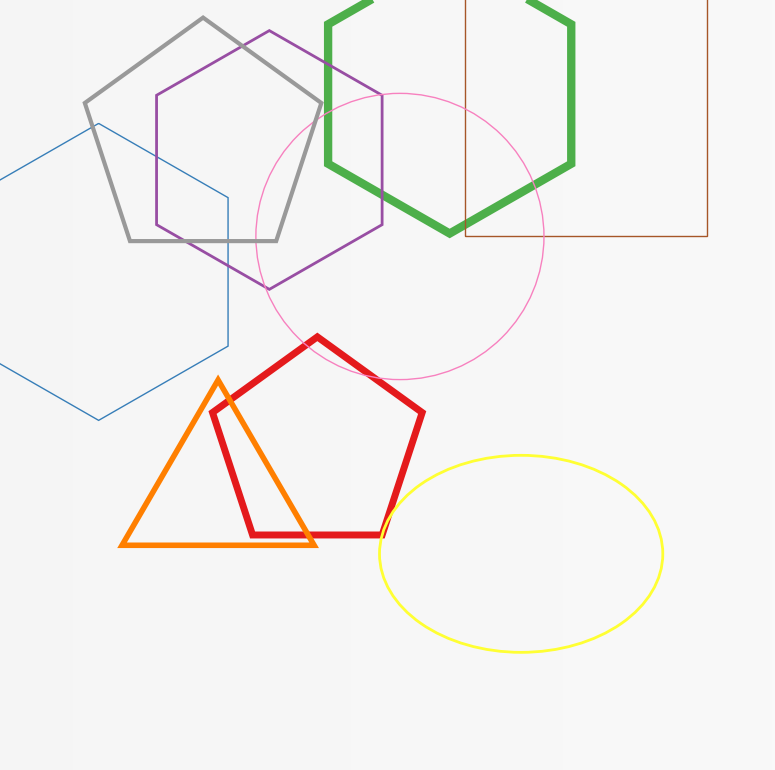[{"shape": "pentagon", "thickness": 2.5, "radius": 0.71, "center": [0.409, 0.42]}, {"shape": "hexagon", "thickness": 0.5, "radius": 0.96, "center": [0.127, 0.647]}, {"shape": "hexagon", "thickness": 3, "radius": 0.91, "center": [0.58, 0.878]}, {"shape": "hexagon", "thickness": 1, "radius": 0.84, "center": [0.348, 0.792]}, {"shape": "triangle", "thickness": 2, "radius": 0.72, "center": [0.281, 0.363]}, {"shape": "oval", "thickness": 1, "radius": 0.91, "center": [0.672, 0.281]}, {"shape": "square", "thickness": 0.5, "radius": 0.78, "center": [0.756, 0.85]}, {"shape": "circle", "thickness": 0.5, "radius": 0.93, "center": [0.516, 0.693]}, {"shape": "pentagon", "thickness": 1.5, "radius": 0.8, "center": [0.262, 0.817]}]